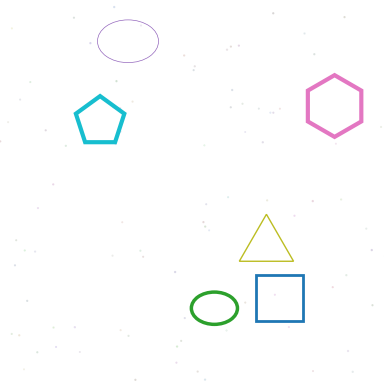[{"shape": "square", "thickness": 2, "radius": 0.3, "center": [0.726, 0.226]}, {"shape": "oval", "thickness": 2.5, "radius": 0.3, "center": [0.557, 0.199]}, {"shape": "oval", "thickness": 0.5, "radius": 0.4, "center": [0.332, 0.893]}, {"shape": "hexagon", "thickness": 3, "radius": 0.4, "center": [0.869, 0.725]}, {"shape": "triangle", "thickness": 1, "radius": 0.41, "center": [0.692, 0.362]}, {"shape": "pentagon", "thickness": 3, "radius": 0.33, "center": [0.26, 0.684]}]